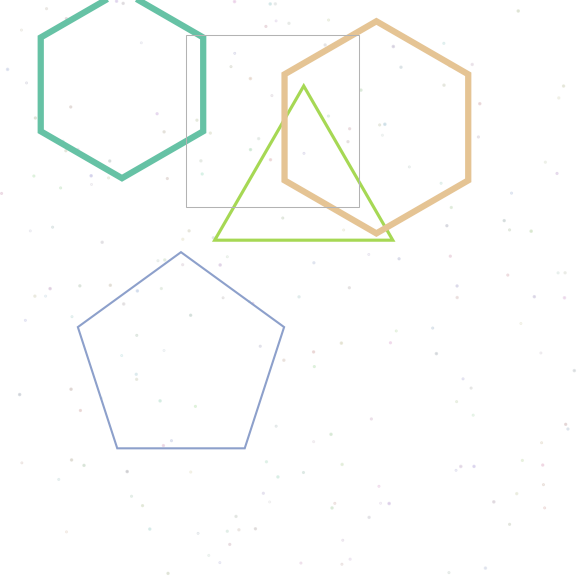[{"shape": "hexagon", "thickness": 3, "radius": 0.81, "center": [0.211, 0.853]}, {"shape": "pentagon", "thickness": 1, "radius": 0.94, "center": [0.313, 0.375]}, {"shape": "triangle", "thickness": 1.5, "radius": 0.89, "center": [0.526, 0.672]}, {"shape": "hexagon", "thickness": 3, "radius": 0.92, "center": [0.652, 0.779]}, {"shape": "square", "thickness": 0.5, "radius": 0.75, "center": [0.472, 0.79]}]